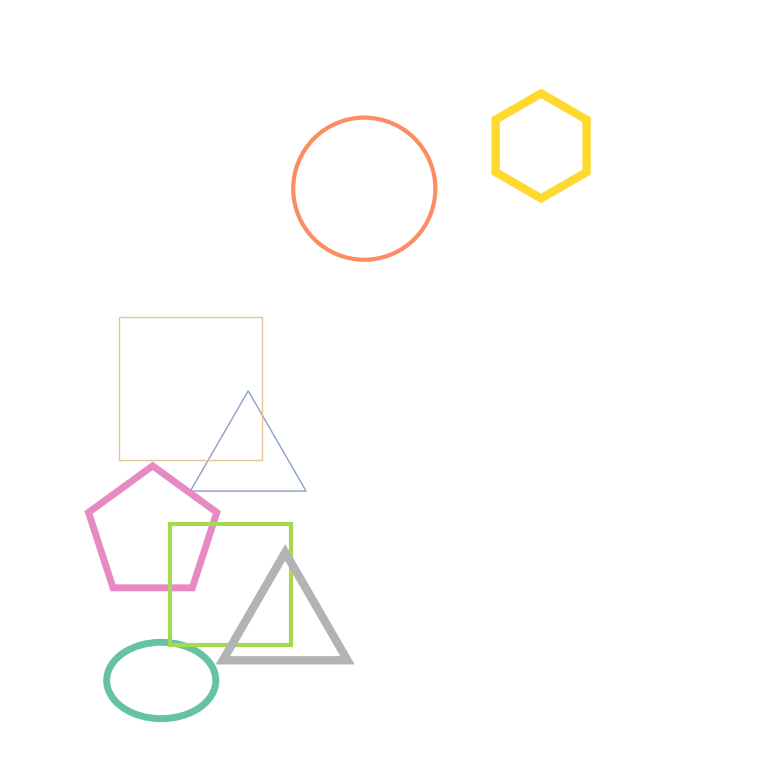[{"shape": "oval", "thickness": 2.5, "radius": 0.35, "center": [0.209, 0.116]}, {"shape": "circle", "thickness": 1.5, "radius": 0.46, "center": [0.473, 0.755]}, {"shape": "triangle", "thickness": 0.5, "radius": 0.43, "center": [0.322, 0.406]}, {"shape": "pentagon", "thickness": 2.5, "radius": 0.44, "center": [0.198, 0.307]}, {"shape": "square", "thickness": 1.5, "radius": 0.39, "center": [0.3, 0.241]}, {"shape": "hexagon", "thickness": 3, "radius": 0.34, "center": [0.703, 0.811]}, {"shape": "square", "thickness": 0.5, "radius": 0.46, "center": [0.247, 0.495]}, {"shape": "triangle", "thickness": 3, "radius": 0.47, "center": [0.37, 0.189]}]